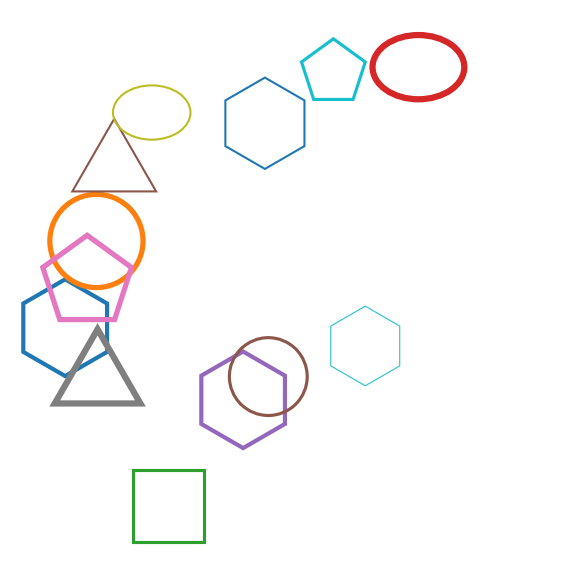[{"shape": "hexagon", "thickness": 2, "radius": 0.42, "center": [0.113, 0.432]}, {"shape": "hexagon", "thickness": 1, "radius": 0.4, "center": [0.459, 0.786]}, {"shape": "circle", "thickness": 2.5, "radius": 0.4, "center": [0.167, 0.582]}, {"shape": "square", "thickness": 1.5, "radius": 0.31, "center": [0.292, 0.123]}, {"shape": "oval", "thickness": 3, "radius": 0.4, "center": [0.725, 0.883]}, {"shape": "hexagon", "thickness": 2, "radius": 0.42, "center": [0.421, 0.307]}, {"shape": "circle", "thickness": 1.5, "radius": 0.34, "center": [0.465, 0.347]}, {"shape": "triangle", "thickness": 1, "radius": 0.42, "center": [0.198, 0.71]}, {"shape": "pentagon", "thickness": 2.5, "radius": 0.4, "center": [0.151, 0.511]}, {"shape": "triangle", "thickness": 3, "radius": 0.43, "center": [0.169, 0.343]}, {"shape": "oval", "thickness": 1, "radius": 0.34, "center": [0.263, 0.804]}, {"shape": "pentagon", "thickness": 1.5, "radius": 0.29, "center": [0.577, 0.874]}, {"shape": "hexagon", "thickness": 0.5, "radius": 0.34, "center": [0.632, 0.4]}]